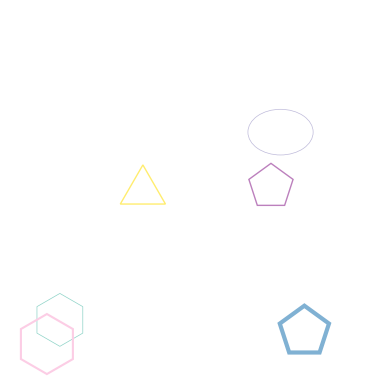[{"shape": "hexagon", "thickness": 0.5, "radius": 0.34, "center": [0.156, 0.169]}, {"shape": "oval", "thickness": 0.5, "radius": 0.42, "center": [0.729, 0.657]}, {"shape": "pentagon", "thickness": 3, "radius": 0.34, "center": [0.791, 0.139]}, {"shape": "hexagon", "thickness": 1.5, "radius": 0.39, "center": [0.122, 0.106]}, {"shape": "pentagon", "thickness": 1, "radius": 0.3, "center": [0.704, 0.515]}, {"shape": "triangle", "thickness": 1, "radius": 0.34, "center": [0.371, 0.504]}]